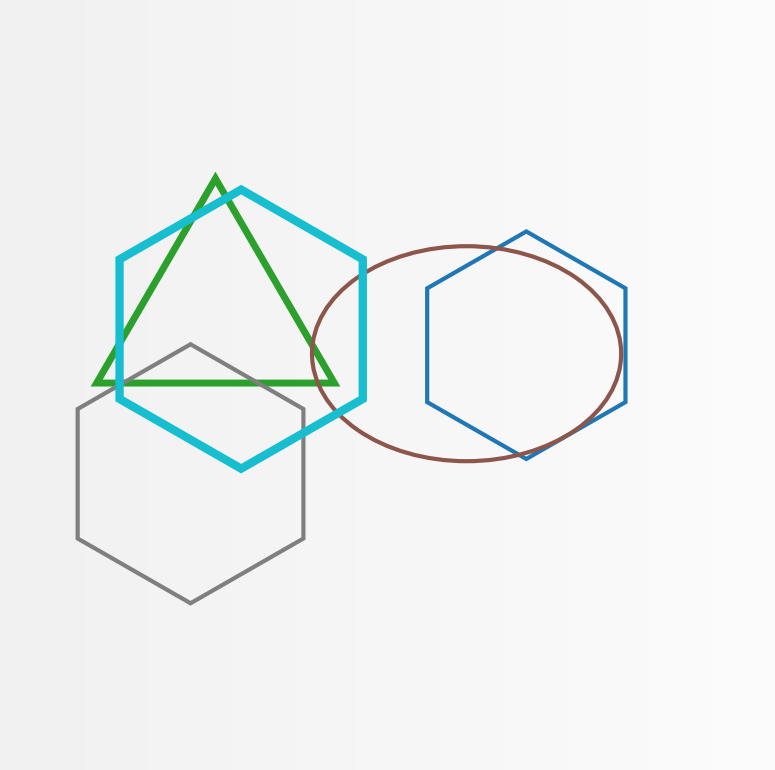[{"shape": "hexagon", "thickness": 1.5, "radius": 0.74, "center": [0.679, 0.552]}, {"shape": "triangle", "thickness": 2.5, "radius": 0.89, "center": [0.278, 0.591]}, {"shape": "oval", "thickness": 1.5, "radius": 1.0, "center": [0.602, 0.541]}, {"shape": "hexagon", "thickness": 1.5, "radius": 0.84, "center": [0.246, 0.385]}, {"shape": "hexagon", "thickness": 3, "radius": 0.91, "center": [0.311, 0.573]}]